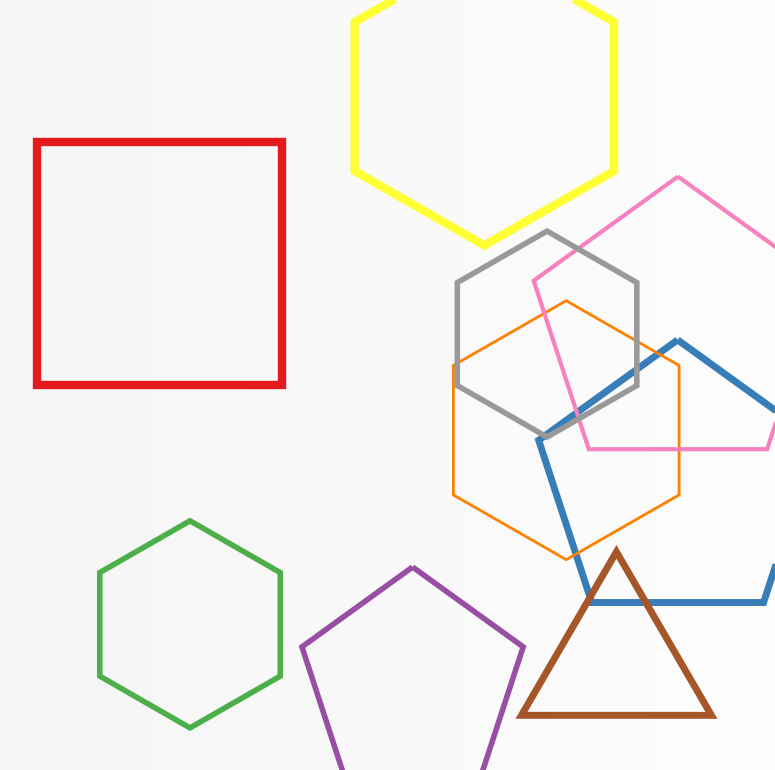[{"shape": "square", "thickness": 3, "radius": 0.79, "center": [0.205, 0.658]}, {"shape": "pentagon", "thickness": 2.5, "radius": 0.94, "center": [0.874, 0.37]}, {"shape": "hexagon", "thickness": 2, "radius": 0.67, "center": [0.245, 0.189]}, {"shape": "pentagon", "thickness": 2, "radius": 0.75, "center": [0.532, 0.114]}, {"shape": "hexagon", "thickness": 1, "radius": 0.84, "center": [0.731, 0.441]}, {"shape": "hexagon", "thickness": 3, "radius": 0.97, "center": [0.625, 0.875]}, {"shape": "triangle", "thickness": 2.5, "radius": 0.71, "center": [0.795, 0.142]}, {"shape": "pentagon", "thickness": 1.5, "radius": 0.98, "center": [0.875, 0.575]}, {"shape": "hexagon", "thickness": 2, "radius": 0.67, "center": [0.706, 0.566]}]